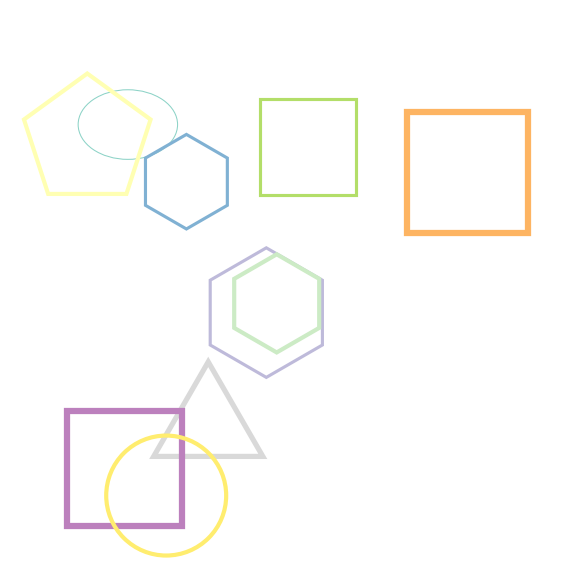[{"shape": "oval", "thickness": 0.5, "radius": 0.43, "center": [0.221, 0.783]}, {"shape": "pentagon", "thickness": 2, "radius": 0.58, "center": [0.151, 0.757]}, {"shape": "hexagon", "thickness": 1.5, "radius": 0.56, "center": [0.461, 0.458]}, {"shape": "hexagon", "thickness": 1.5, "radius": 0.41, "center": [0.323, 0.685]}, {"shape": "square", "thickness": 3, "radius": 0.52, "center": [0.809, 0.7]}, {"shape": "square", "thickness": 1.5, "radius": 0.41, "center": [0.533, 0.745]}, {"shape": "triangle", "thickness": 2.5, "radius": 0.55, "center": [0.361, 0.263]}, {"shape": "square", "thickness": 3, "radius": 0.5, "center": [0.215, 0.188]}, {"shape": "hexagon", "thickness": 2, "radius": 0.42, "center": [0.479, 0.474]}, {"shape": "circle", "thickness": 2, "radius": 0.52, "center": [0.288, 0.141]}]